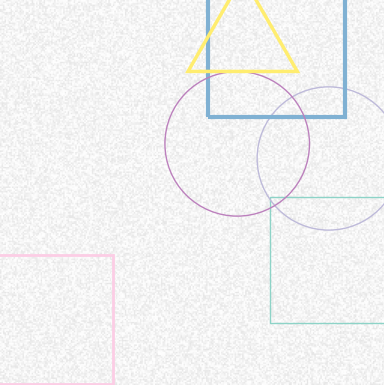[{"shape": "square", "thickness": 1, "radius": 0.82, "center": [0.865, 0.324]}, {"shape": "circle", "thickness": 1, "radius": 0.93, "center": [0.854, 0.588]}, {"shape": "square", "thickness": 3, "radius": 0.89, "center": [0.718, 0.872]}, {"shape": "square", "thickness": 2, "radius": 0.83, "center": [0.128, 0.17]}, {"shape": "circle", "thickness": 1, "radius": 0.94, "center": [0.616, 0.626]}, {"shape": "triangle", "thickness": 2.5, "radius": 0.82, "center": [0.63, 0.896]}]